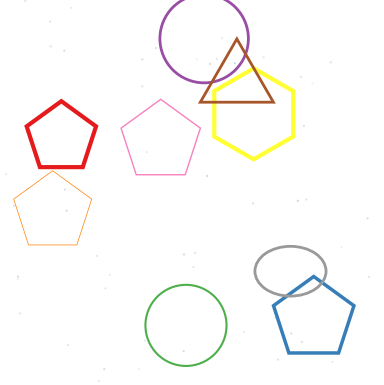[{"shape": "pentagon", "thickness": 3, "radius": 0.47, "center": [0.159, 0.643]}, {"shape": "pentagon", "thickness": 2.5, "radius": 0.55, "center": [0.815, 0.172]}, {"shape": "circle", "thickness": 1.5, "radius": 0.53, "center": [0.483, 0.155]}, {"shape": "circle", "thickness": 2, "radius": 0.57, "center": [0.53, 0.9]}, {"shape": "pentagon", "thickness": 0.5, "radius": 0.53, "center": [0.137, 0.45]}, {"shape": "hexagon", "thickness": 3, "radius": 0.59, "center": [0.659, 0.704]}, {"shape": "triangle", "thickness": 2, "radius": 0.55, "center": [0.615, 0.789]}, {"shape": "pentagon", "thickness": 1, "radius": 0.54, "center": [0.417, 0.634]}, {"shape": "oval", "thickness": 2, "radius": 0.46, "center": [0.755, 0.296]}]